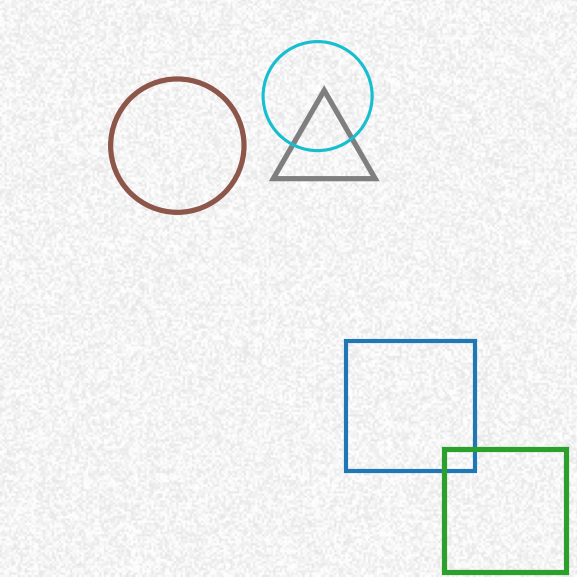[{"shape": "square", "thickness": 2, "radius": 0.56, "center": [0.711, 0.296]}, {"shape": "square", "thickness": 2.5, "radius": 0.53, "center": [0.875, 0.115]}, {"shape": "circle", "thickness": 2.5, "radius": 0.58, "center": [0.307, 0.747]}, {"shape": "triangle", "thickness": 2.5, "radius": 0.51, "center": [0.561, 0.741]}, {"shape": "circle", "thickness": 1.5, "radius": 0.47, "center": [0.55, 0.833]}]